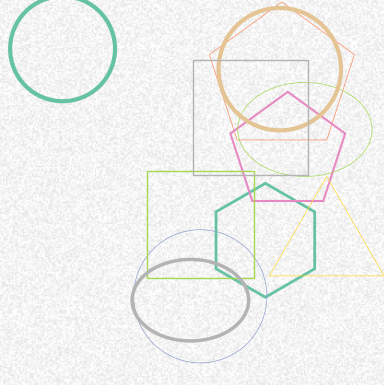[{"shape": "circle", "thickness": 3, "radius": 0.68, "center": [0.163, 0.873]}, {"shape": "hexagon", "thickness": 2, "radius": 0.74, "center": [0.689, 0.376]}, {"shape": "pentagon", "thickness": 0.5, "radius": 0.99, "center": [0.732, 0.797]}, {"shape": "circle", "thickness": 0.5, "radius": 0.86, "center": [0.52, 0.23]}, {"shape": "pentagon", "thickness": 1.5, "radius": 0.78, "center": [0.747, 0.605]}, {"shape": "oval", "thickness": 0.5, "radius": 0.87, "center": [0.792, 0.664]}, {"shape": "square", "thickness": 1, "radius": 0.7, "center": [0.521, 0.417]}, {"shape": "triangle", "thickness": 0.5, "radius": 0.86, "center": [0.849, 0.37]}, {"shape": "circle", "thickness": 3, "radius": 0.79, "center": [0.727, 0.82]}, {"shape": "oval", "thickness": 2.5, "radius": 0.76, "center": [0.495, 0.22]}, {"shape": "square", "thickness": 1, "radius": 0.74, "center": [0.651, 0.696]}]